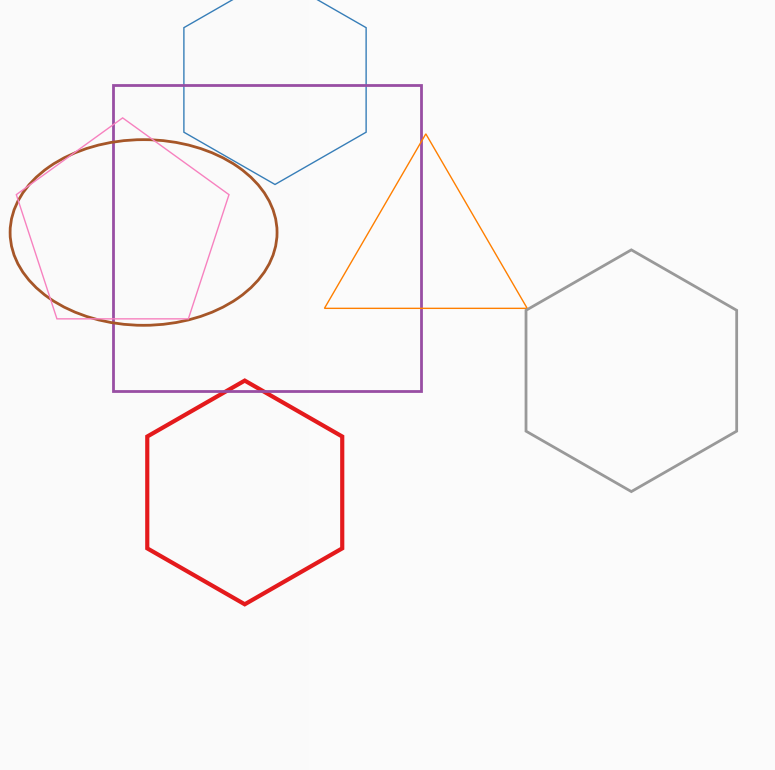[{"shape": "hexagon", "thickness": 1.5, "radius": 0.73, "center": [0.316, 0.36]}, {"shape": "hexagon", "thickness": 0.5, "radius": 0.68, "center": [0.355, 0.896]}, {"shape": "square", "thickness": 1, "radius": 0.99, "center": [0.345, 0.691]}, {"shape": "triangle", "thickness": 0.5, "radius": 0.76, "center": [0.549, 0.675]}, {"shape": "oval", "thickness": 1, "radius": 0.86, "center": [0.185, 0.698]}, {"shape": "pentagon", "thickness": 0.5, "radius": 0.72, "center": [0.158, 0.703]}, {"shape": "hexagon", "thickness": 1, "radius": 0.78, "center": [0.815, 0.519]}]